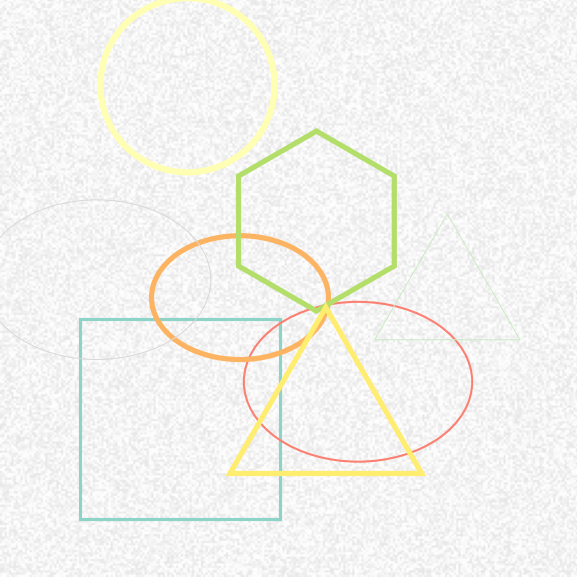[{"shape": "square", "thickness": 1.5, "radius": 0.86, "center": [0.312, 0.273]}, {"shape": "circle", "thickness": 3, "radius": 0.75, "center": [0.325, 0.852]}, {"shape": "oval", "thickness": 1, "radius": 0.99, "center": [0.62, 0.338]}, {"shape": "oval", "thickness": 2.5, "radius": 0.77, "center": [0.416, 0.484]}, {"shape": "hexagon", "thickness": 2.5, "radius": 0.78, "center": [0.548, 0.616]}, {"shape": "oval", "thickness": 0.5, "radius": 0.99, "center": [0.168, 0.515]}, {"shape": "triangle", "thickness": 0.5, "radius": 0.73, "center": [0.775, 0.483]}, {"shape": "triangle", "thickness": 2.5, "radius": 0.96, "center": [0.564, 0.275]}]